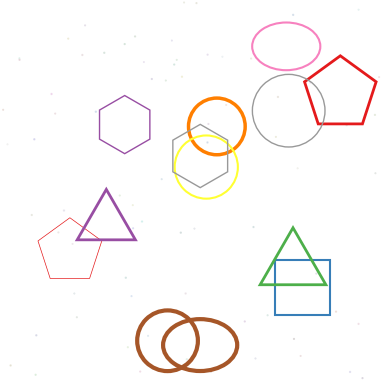[{"shape": "pentagon", "thickness": 0.5, "radius": 0.44, "center": [0.182, 0.347]}, {"shape": "pentagon", "thickness": 2, "radius": 0.49, "center": [0.884, 0.757]}, {"shape": "square", "thickness": 1.5, "radius": 0.36, "center": [0.786, 0.253]}, {"shape": "triangle", "thickness": 2, "radius": 0.49, "center": [0.761, 0.31]}, {"shape": "hexagon", "thickness": 1, "radius": 0.38, "center": [0.324, 0.676]}, {"shape": "triangle", "thickness": 2, "radius": 0.44, "center": [0.276, 0.421]}, {"shape": "circle", "thickness": 2.5, "radius": 0.37, "center": [0.563, 0.672]}, {"shape": "circle", "thickness": 1.5, "radius": 0.41, "center": [0.536, 0.566]}, {"shape": "oval", "thickness": 3, "radius": 0.48, "center": [0.52, 0.104]}, {"shape": "circle", "thickness": 3, "radius": 0.39, "center": [0.435, 0.115]}, {"shape": "oval", "thickness": 1.5, "radius": 0.44, "center": [0.744, 0.88]}, {"shape": "circle", "thickness": 1, "radius": 0.47, "center": [0.75, 0.713]}, {"shape": "hexagon", "thickness": 1, "radius": 0.41, "center": [0.52, 0.595]}]